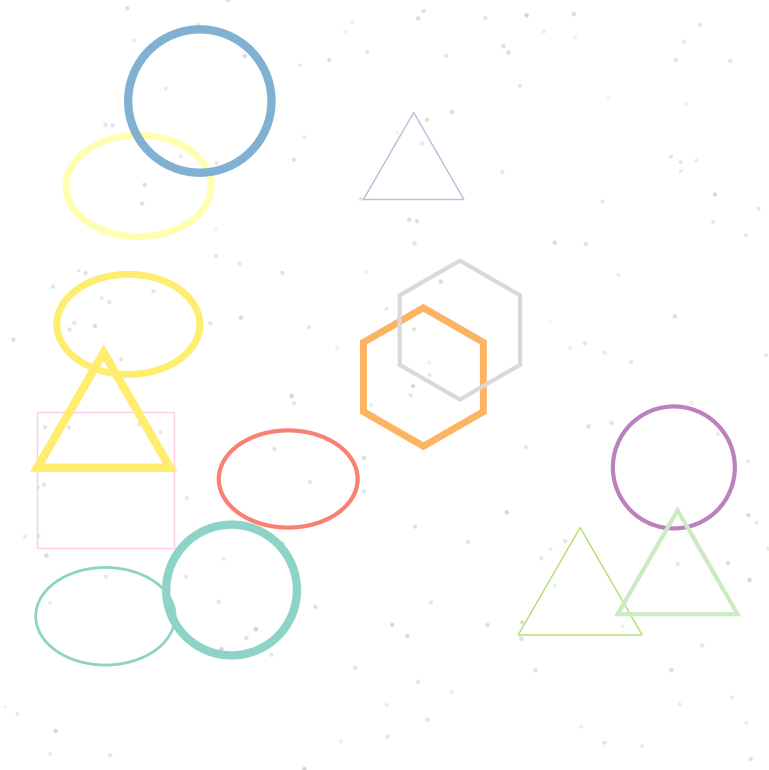[{"shape": "oval", "thickness": 1, "radius": 0.45, "center": [0.137, 0.2]}, {"shape": "circle", "thickness": 3, "radius": 0.42, "center": [0.301, 0.234]}, {"shape": "oval", "thickness": 2.5, "radius": 0.47, "center": [0.18, 0.759]}, {"shape": "triangle", "thickness": 0.5, "radius": 0.38, "center": [0.537, 0.779]}, {"shape": "oval", "thickness": 1.5, "radius": 0.45, "center": [0.374, 0.378]}, {"shape": "circle", "thickness": 3, "radius": 0.47, "center": [0.26, 0.869]}, {"shape": "hexagon", "thickness": 2.5, "radius": 0.45, "center": [0.55, 0.51]}, {"shape": "triangle", "thickness": 0.5, "radius": 0.47, "center": [0.753, 0.222]}, {"shape": "square", "thickness": 0.5, "radius": 0.44, "center": [0.137, 0.376]}, {"shape": "hexagon", "thickness": 1.5, "radius": 0.45, "center": [0.597, 0.571]}, {"shape": "circle", "thickness": 1.5, "radius": 0.4, "center": [0.875, 0.393]}, {"shape": "triangle", "thickness": 1.5, "radius": 0.45, "center": [0.88, 0.247]}, {"shape": "oval", "thickness": 2.5, "radius": 0.46, "center": [0.167, 0.579]}, {"shape": "triangle", "thickness": 3, "radius": 0.5, "center": [0.135, 0.442]}]